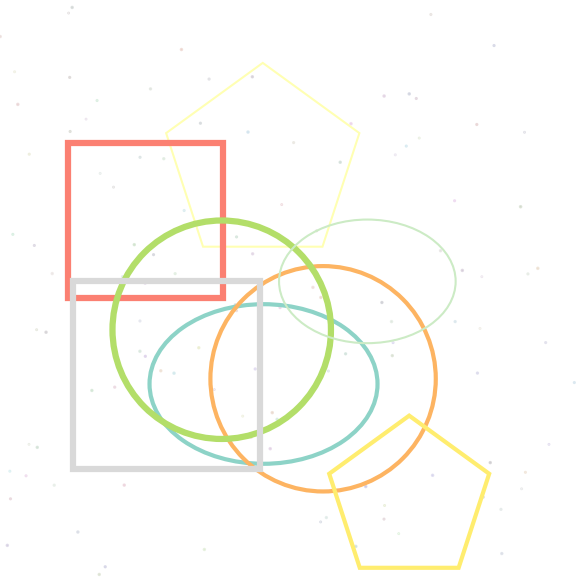[{"shape": "oval", "thickness": 2, "radius": 0.99, "center": [0.456, 0.334]}, {"shape": "pentagon", "thickness": 1, "radius": 0.88, "center": [0.455, 0.714]}, {"shape": "square", "thickness": 3, "radius": 0.67, "center": [0.251, 0.617]}, {"shape": "circle", "thickness": 2, "radius": 0.98, "center": [0.559, 0.343]}, {"shape": "circle", "thickness": 3, "radius": 0.95, "center": [0.384, 0.428]}, {"shape": "square", "thickness": 3, "radius": 0.81, "center": [0.288, 0.35]}, {"shape": "oval", "thickness": 1, "radius": 0.76, "center": [0.636, 0.512]}, {"shape": "pentagon", "thickness": 2, "radius": 0.73, "center": [0.709, 0.134]}]